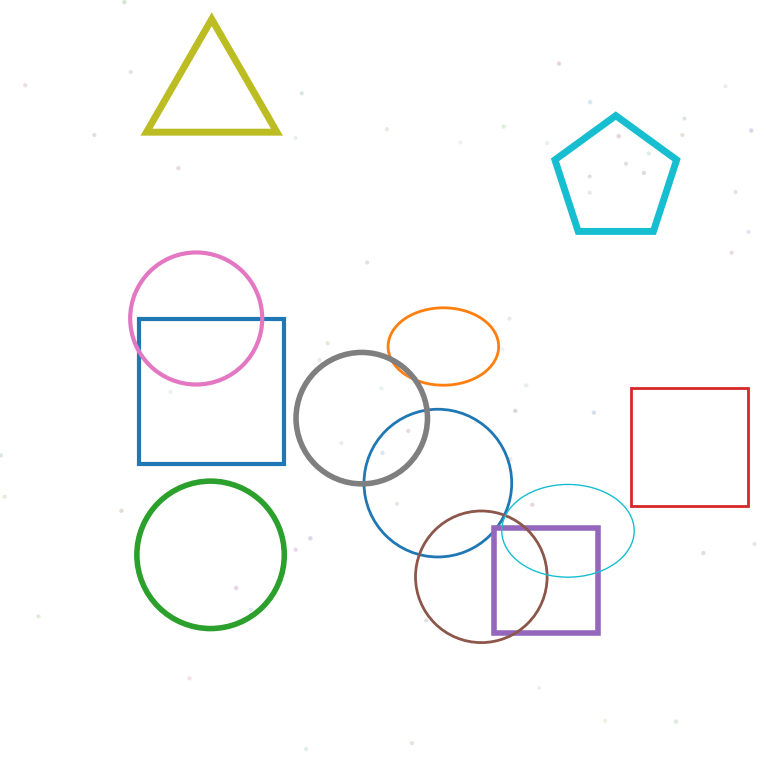[{"shape": "square", "thickness": 1.5, "radius": 0.47, "center": [0.275, 0.491]}, {"shape": "circle", "thickness": 1, "radius": 0.48, "center": [0.569, 0.373]}, {"shape": "oval", "thickness": 1, "radius": 0.36, "center": [0.576, 0.55]}, {"shape": "circle", "thickness": 2, "radius": 0.48, "center": [0.273, 0.279]}, {"shape": "square", "thickness": 1, "radius": 0.38, "center": [0.896, 0.419]}, {"shape": "square", "thickness": 2, "radius": 0.34, "center": [0.709, 0.246]}, {"shape": "circle", "thickness": 1, "radius": 0.43, "center": [0.625, 0.251]}, {"shape": "circle", "thickness": 1.5, "radius": 0.43, "center": [0.255, 0.586]}, {"shape": "circle", "thickness": 2, "radius": 0.43, "center": [0.47, 0.457]}, {"shape": "triangle", "thickness": 2.5, "radius": 0.49, "center": [0.275, 0.877]}, {"shape": "pentagon", "thickness": 2.5, "radius": 0.42, "center": [0.8, 0.767]}, {"shape": "oval", "thickness": 0.5, "radius": 0.43, "center": [0.738, 0.311]}]